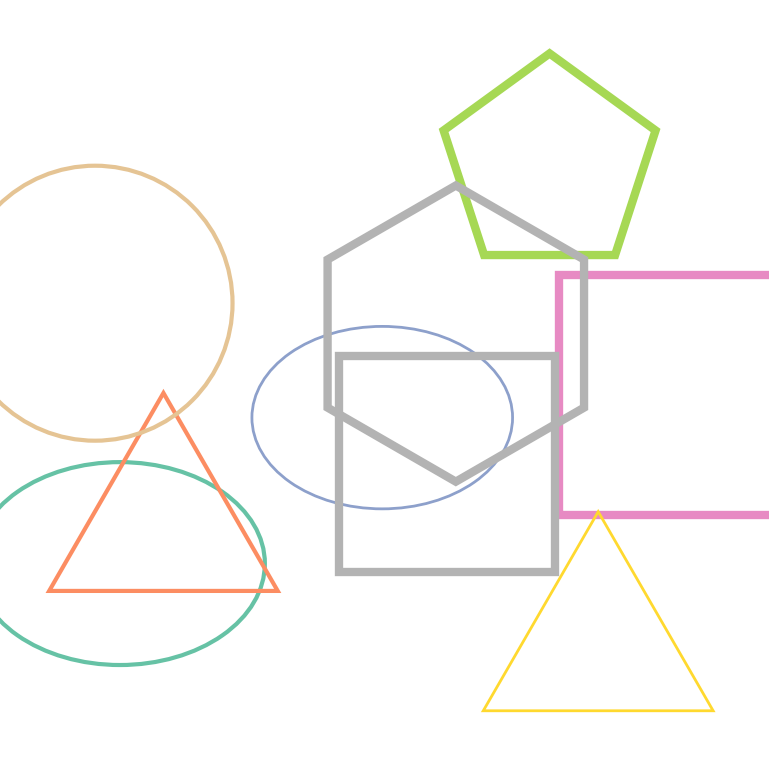[{"shape": "oval", "thickness": 1.5, "radius": 0.94, "center": [0.156, 0.268]}, {"shape": "triangle", "thickness": 1.5, "radius": 0.86, "center": [0.212, 0.318]}, {"shape": "oval", "thickness": 1, "radius": 0.85, "center": [0.496, 0.458]}, {"shape": "square", "thickness": 3, "radius": 0.78, "center": [0.881, 0.487]}, {"shape": "pentagon", "thickness": 3, "radius": 0.72, "center": [0.714, 0.786]}, {"shape": "triangle", "thickness": 1, "radius": 0.86, "center": [0.777, 0.163]}, {"shape": "circle", "thickness": 1.5, "radius": 0.89, "center": [0.123, 0.606]}, {"shape": "square", "thickness": 3, "radius": 0.7, "center": [0.581, 0.398]}, {"shape": "hexagon", "thickness": 3, "radius": 0.96, "center": [0.592, 0.567]}]